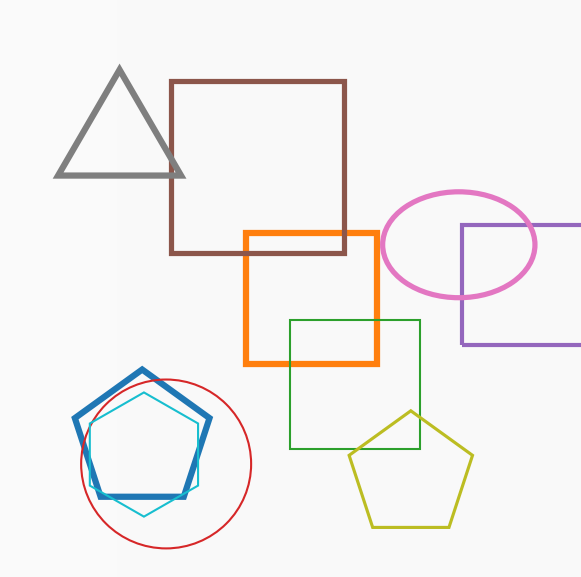[{"shape": "pentagon", "thickness": 3, "radius": 0.61, "center": [0.245, 0.237]}, {"shape": "square", "thickness": 3, "radius": 0.56, "center": [0.536, 0.482]}, {"shape": "square", "thickness": 1, "radius": 0.56, "center": [0.611, 0.333]}, {"shape": "circle", "thickness": 1, "radius": 0.73, "center": [0.286, 0.196]}, {"shape": "square", "thickness": 2, "radius": 0.52, "center": [0.898, 0.506]}, {"shape": "square", "thickness": 2.5, "radius": 0.74, "center": [0.443, 0.71]}, {"shape": "oval", "thickness": 2.5, "radius": 0.65, "center": [0.789, 0.575]}, {"shape": "triangle", "thickness": 3, "radius": 0.61, "center": [0.206, 0.756]}, {"shape": "pentagon", "thickness": 1.5, "radius": 0.56, "center": [0.707, 0.176]}, {"shape": "hexagon", "thickness": 1, "radius": 0.54, "center": [0.248, 0.212]}]